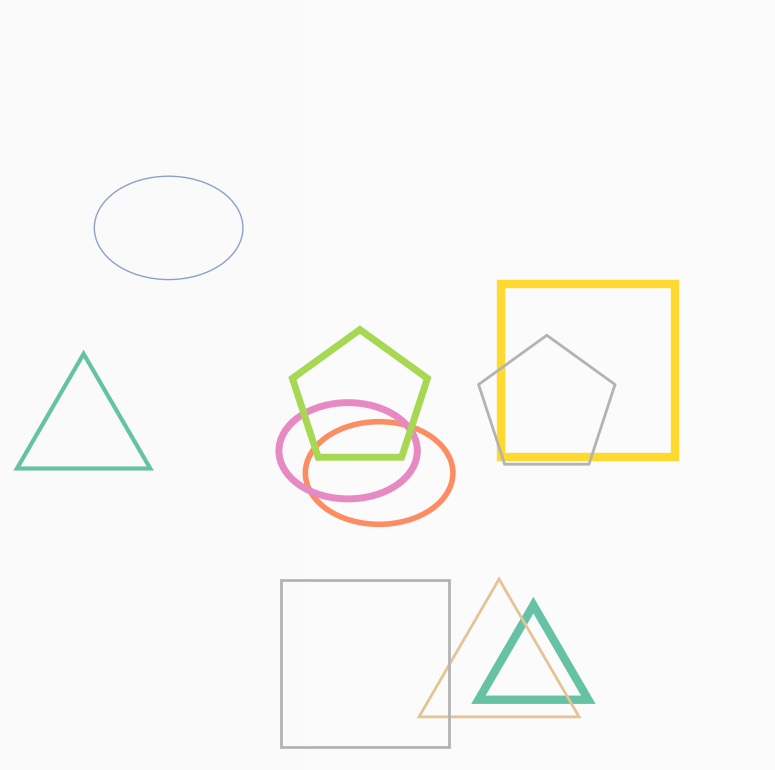[{"shape": "triangle", "thickness": 3, "radius": 0.41, "center": [0.688, 0.132]}, {"shape": "triangle", "thickness": 1.5, "radius": 0.5, "center": [0.108, 0.441]}, {"shape": "oval", "thickness": 2, "radius": 0.48, "center": [0.489, 0.386]}, {"shape": "oval", "thickness": 0.5, "radius": 0.48, "center": [0.218, 0.704]}, {"shape": "oval", "thickness": 2.5, "radius": 0.45, "center": [0.449, 0.415]}, {"shape": "pentagon", "thickness": 2.5, "radius": 0.46, "center": [0.464, 0.48]}, {"shape": "square", "thickness": 3, "radius": 0.56, "center": [0.759, 0.519]}, {"shape": "triangle", "thickness": 1, "radius": 0.6, "center": [0.644, 0.129]}, {"shape": "square", "thickness": 1, "radius": 0.54, "center": [0.471, 0.138]}, {"shape": "pentagon", "thickness": 1, "radius": 0.46, "center": [0.706, 0.472]}]